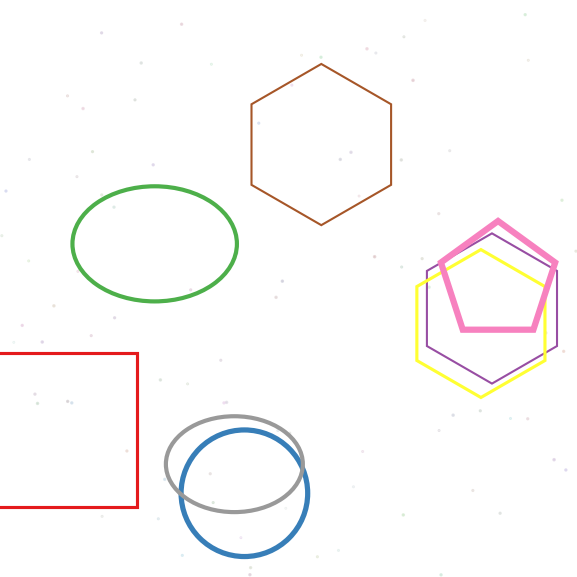[{"shape": "square", "thickness": 1.5, "radius": 0.67, "center": [0.104, 0.254]}, {"shape": "circle", "thickness": 2.5, "radius": 0.55, "center": [0.423, 0.145]}, {"shape": "oval", "thickness": 2, "radius": 0.71, "center": [0.268, 0.577]}, {"shape": "hexagon", "thickness": 1, "radius": 0.65, "center": [0.852, 0.465]}, {"shape": "hexagon", "thickness": 1.5, "radius": 0.64, "center": [0.833, 0.439]}, {"shape": "hexagon", "thickness": 1, "radius": 0.7, "center": [0.556, 0.749]}, {"shape": "pentagon", "thickness": 3, "radius": 0.52, "center": [0.862, 0.512]}, {"shape": "oval", "thickness": 2, "radius": 0.59, "center": [0.406, 0.195]}]